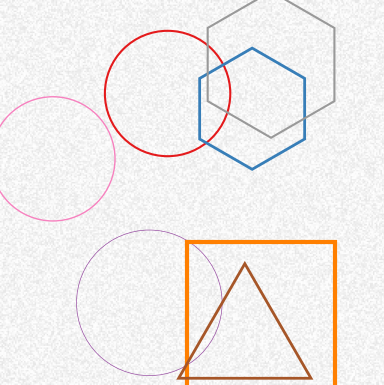[{"shape": "circle", "thickness": 1.5, "radius": 0.81, "center": [0.435, 0.757]}, {"shape": "hexagon", "thickness": 2, "radius": 0.79, "center": [0.655, 0.718]}, {"shape": "circle", "thickness": 0.5, "radius": 0.95, "center": [0.388, 0.213]}, {"shape": "square", "thickness": 3, "radius": 0.96, "center": [0.679, 0.179]}, {"shape": "triangle", "thickness": 2, "radius": 0.99, "center": [0.636, 0.117]}, {"shape": "circle", "thickness": 1, "radius": 0.81, "center": [0.137, 0.587]}, {"shape": "hexagon", "thickness": 1.5, "radius": 0.95, "center": [0.704, 0.832]}]